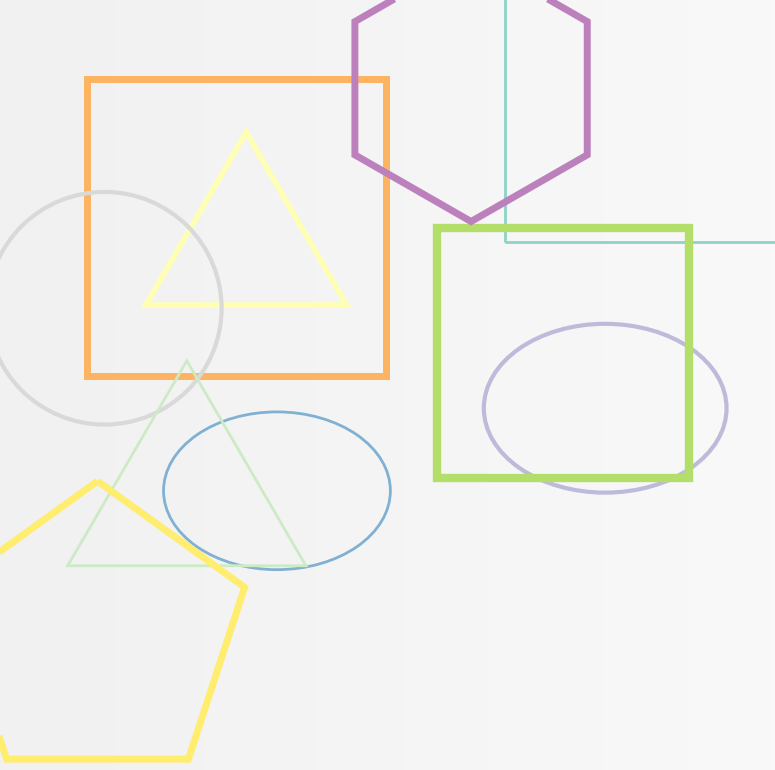[{"shape": "square", "thickness": 1, "radius": 0.96, "center": [0.843, 0.876]}, {"shape": "triangle", "thickness": 2, "radius": 0.75, "center": [0.318, 0.679]}, {"shape": "oval", "thickness": 1.5, "radius": 0.78, "center": [0.781, 0.47]}, {"shape": "oval", "thickness": 1, "radius": 0.73, "center": [0.357, 0.363]}, {"shape": "square", "thickness": 2.5, "radius": 0.96, "center": [0.305, 0.704]}, {"shape": "square", "thickness": 3, "radius": 0.81, "center": [0.727, 0.541]}, {"shape": "circle", "thickness": 1.5, "radius": 0.76, "center": [0.135, 0.6]}, {"shape": "hexagon", "thickness": 2.5, "radius": 0.87, "center": [0.608, 0.885]}, {"shape": "triangle", "thickness": 1, "radius": 0.89, "center": [0.241, 0.354]}, {"shape": "pentagon", "thickness": 2.5, "radius": 1.0, "center": [0.126, 0.176]}]